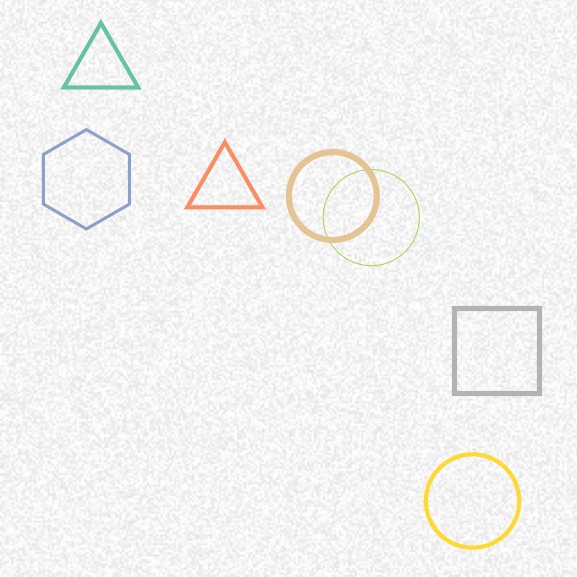[{"shape": "triangle", "thickness": 2, "radius": 0.37, "center": [0.175, 0.885]}, {"shape": "triangle", "thickness": 2, "radius": 0.38, "center": [0.389, 0.678]}, {"shape": "hexagon", "thickness": 1.5, "radius": 0.43, "center": [0.15, 0.689]}, {"shape": "circle", "thickness": 0.5, "radius": 0.42, "center": [0.643, 0.622]}, {"shape": "circle", "thickness": 2, "radius": 0.4, "center": [0.818, 0.132]}, {"shape": "circle", "thickness": 3, "radius": 0.38, "center": [0.576, 0.66]}, {"shape": "square", "thickness": 2.5, "radius": 0.37, "center": [0.86, 0.393]}]